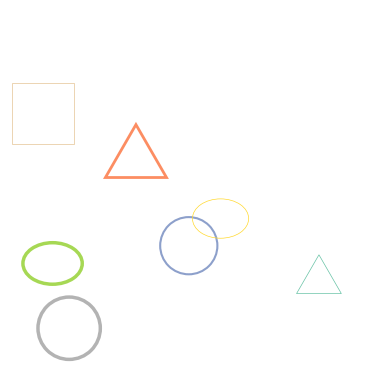[{"shape": "triangle", "thickness": 0.5, "radius": 0.34, "center": [0.828, 0.271]}, {"shape": "triangle", "thickness": 2, "radius": 0.46, "center": [0.353, 0.585]}, {"shape": "circle", "thickness": 1.5, "radius": 0.37, "center": [0.49, 0.362]}, {"shape": "oval", "thickness": 2.5, "radius": 0.39, "center": [0.137, 0.316]}, {"shape": "oval", "thickness": 0.5, "radius": 0.37, "center": [0.573, 0.432]}, {"shape": "square", "thickness": 0.5, "radius": 0.4, "center": [0.112, 0.706]}, {"shape": "circle", "thickness": 2.5, "radius": 0.4, "center": [0.18, 0.147]}]